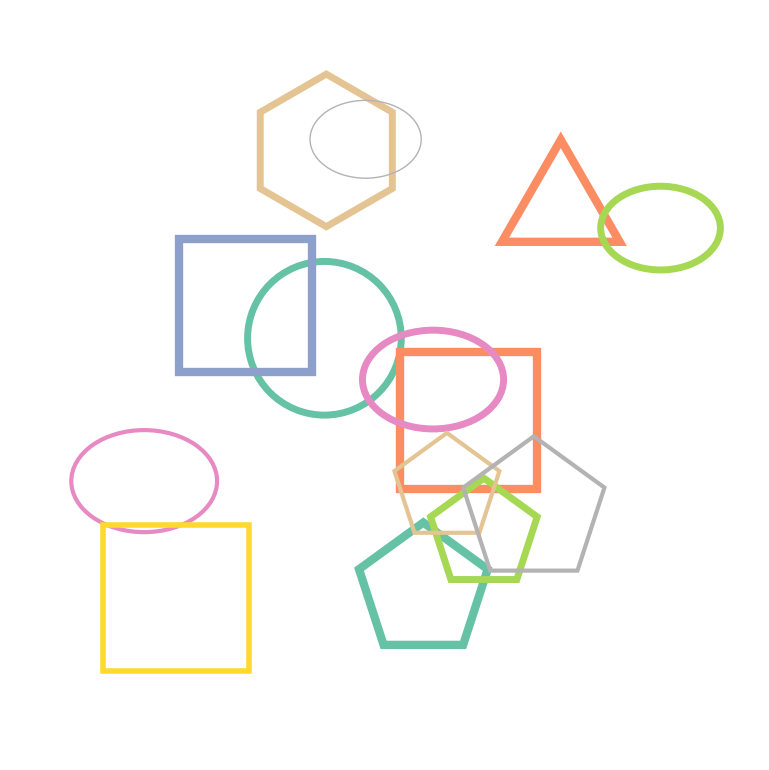[{"shape": "circle", "thickness": 2.5, "radius": 0.5, "center": [0.421, 0.561]}, {"shape": "pentagon", "thickness": 3, "radius": 0.44, "center": [0.55, 0.234]}, {"shape": "square", "thickness": 3, "radius": 0.45, "center": [0.608, 0.454]}, {"shape": "triangle", "thickness": 3, "radius": 0.44, "center": [0.728, 0.73]}, {"shape": "square", "thickness": 3, "radius": 0.43, "center": [0.319, 0.603]}, {"shape": "oval", "thickness": 1.5, "radius": 0.47, "center": [0.187, 0.375]}, {"shape": "oval", "thickness": 2.5, "radius": 0.46, "center": [0.562, 0.507]}, {"shape": "pentagon", "thickness": 2.5, "radius": 0.36, "center": [0.628, 0.306]}, {"shape": "oval", "thickness": 2.5, "radius": 0.39, "center": [0.858, 0.704]}, {"shape": "square", "thickness": 2, "radius": 0.47, "center": [0.228, 0.223]}, {"shape": "hexagon", "thickness": 2.5, "radius": 0.5, "center": [0.424, 0.805]}, {"shape": "pentagon", "thickness": 1.5, "radius": 0.36, "center": [0.58, 0.366]}, {"shape": "oval", "thickness": 0.5, "radius": 0.36, "center": [0.475, 0.819]}, {"shape": "pentagon", "thickness": 1.5, "radius": 0.48, "center": [0.693, 0.337]}]